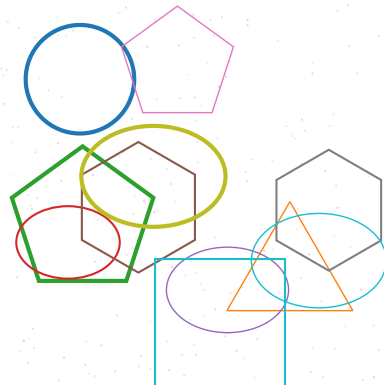[{"shape": "circle", "thickness": 3, "radius": 0.7, "center": [0.208, 0.794]}, {"shape": "triangle", "thickness": 1, "radius": 0.94, "center": [0.753, 0.288]}, {"shape": "pentagon", "thickness": 3, "radius": 0.97, "center": [0.215, 0.427]}, {"shape": "oval", "thickness": 1.5, "radius": 0.67, "center": [0.177, 0.37]}, {"shape": "oval", "thickness": 1, "radius": 0.79, "center": [0.591, 0.247]}, {"shape": "hexagon", "thickness": 1.5, "radius": 0.85, "center": [0.359, 0.462]}, {"shape": "pentagon", "thickness": 1, "radius": 0.76, "center": [0.461, 0.831]}, {"shape": "hexagon", "thickness": 1.5, "radius": 0.78, "center": [0.854, 0.454]}, {"shape": "oval", "thickness": 3, "radius": 0.94, "center": [0.399, 0.542]}, {"shape": "square", "thickness": 1.5, "radius": 0.84, "center": [0.572, 0.159]}, {"shape": "oval", "thickness": 1, "radius": 0.88, "center": [0.828, 0.323]}]